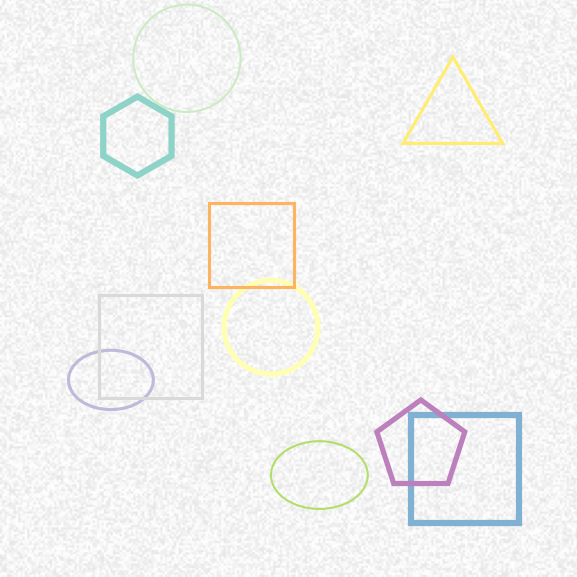[{"shape": "hexagon", "thickness": 3, "radius": 0.34, "center": [0.238, 0.764]}, {"shape": "circle", "thickness": 2.5, "radius": 0.41, "center": [0.469, 0.433]}, {"shape": "oval", "thickness": 1.5, "radius": 0.37, "center": [0.192, 0.341]}, {"shape": "square", "thickness": 3, "radius": 0.47, "center": [0.805, 0.187]}, {"shape": "square", "thickness": 1.5, "radius": 0.37, "center": [0.436, 0.575]}, {"shape": "oval", "thickness": 1, "radius": 0.42, "center": [0.553, 0.176]}, {"shape": "square", "thickness": 1.5, "radius": 0.44, "center": [0.26, 0.4]}, {"shape": "pentagon", "thickness": 2.5, "radius": 0.4, "center": [0.729, 0.227]}, {"shape": "circle", "thickness": 1, "radius": 0.46, "center": [0.324, 0.898]}, {"shape": "triangle", "thickness": 1.5, "radius": 0.5, "center": [0.784, 0.801]}]